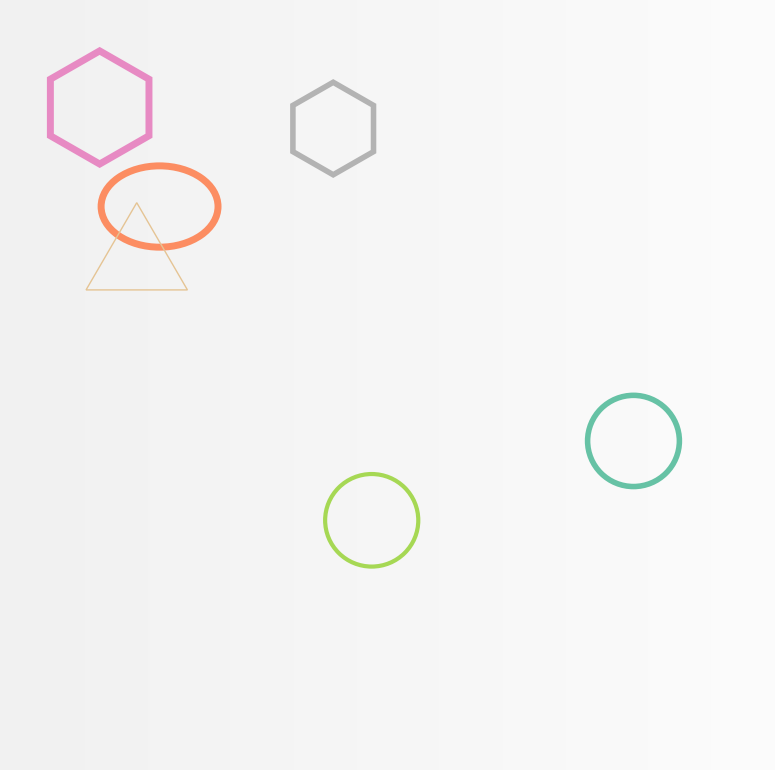[{"shape": "circle", "thickness": 2, "radius": 0.3, "center": [0.817, 0.427]}, {"shape": "oval", "thickness": 2.5, "radius": 0.38, "center": [0.206, 0.732]}, {"shape": "hexagon", "thickness": 2.5, "radius": 0.37, "center": [0.129, 0.86]}, {"shape": "circle", "thickness": 1.5, "radius": 0.3, "center": [0.48, 0.324]}, {"shape": "triangle", "thickness": 0.5, "radius": 0.38, "center": [0.176, 0.661]}, {"shape": "hexagon", "thickness": 2, "radius": 0.3, "center": [0.43, 0.833]}]